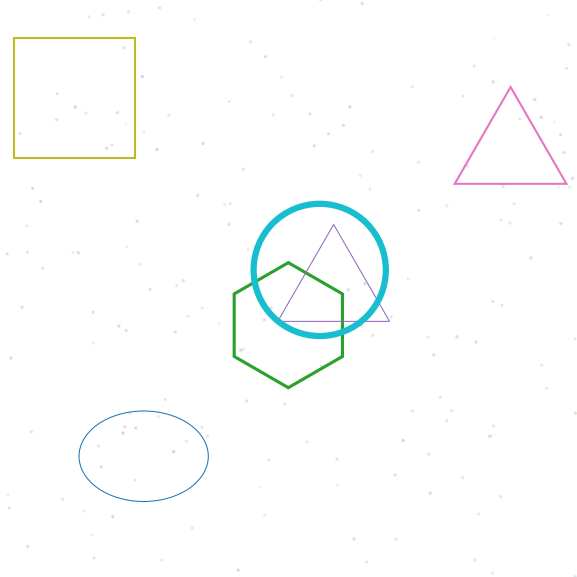[{"shape": "oval", "thickness": 0.5, "radius": 0.56, "center": [0.249, 0.209]}, {"shape": "hexagon", "thickness": 1.5, "radius": 0.54, "center": [0.499, 0.436]}, {"shape": "triangle", "thickness": 0.5, "radius": 0.56, "center": [0.578, 0.499]}, {"shape": "triangle", "thickness": 1, "radius": 0.56, "center": [0.884, 0.737]}, {"shape": "square", "thickness": 1, "radius": 0.52, "center": [0.129, 0.829]}, {"shape": "circle", "thickness": 3, "radius": 0.57, "center": [0.554, 0.532]}]